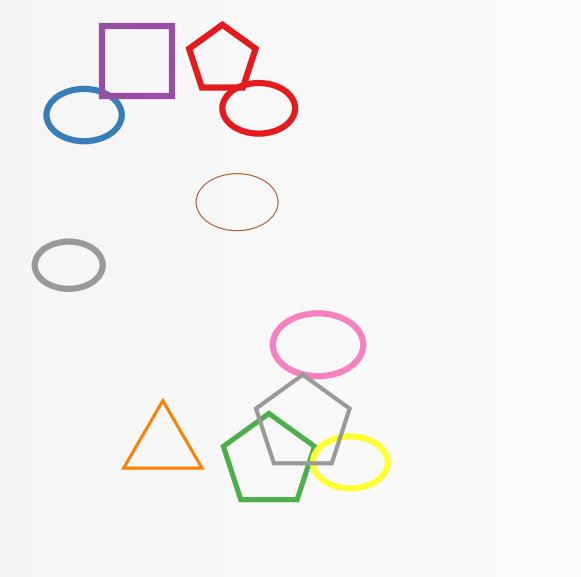[{"shape": "oval", "thickness": 3, "radius": 0.31, "center": [0.445, 0.812]}, {"shape": "pentagon", "thickness": 3, "radius": 0.3, "center": [0.383, 0.896]}, {"shape": "oval", "thickness": 3, "radius": 0.32, "center": [0.145, 0.8]}, {"shape": "pentagon", "thickness": 2.5, "radius": 0.41, "center": [0.463, 0.201]}, {"shape": "square", "thickness": 3, "radius": 0.3, "center": [0.235, 0.893]}, {"shape": "triangle", "thickness": 1.5, "radius": 0.39, "center": [0.28, 0.227]}, {"shape": "oval", "thickness": 3, "radius": 0.32, "center": [0.603, 0.198]}, {"shape": "oval", "thickness": 0.5, "radius": 0.35, "center": [0.408, 0.649]}, {"shape": "oval", "thickness": 3, "radius": 0.39, "center": [0.547, 0.402]}, {"shape": "pentagon", "thickness": 2, "radius": 0.42, "center": [0.521, 0.265]}, {"shape": "oval", "thickness": 3, "radius": 0.29, "center": [0.118, 0.54]}]